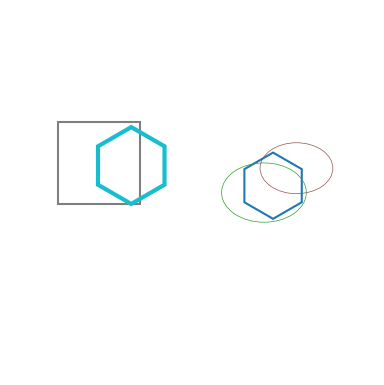[{"shape": "hexagon", "thickness": 1.5, "radius": 0.43, "center": [0.709, 0.518]}, {"shape": "oval", "thickness": 0.5, "radius": 0.55, "center": [0.686, 0.5]}, {"shape": "oval", "thickness": 0.5, "radius": 0.47, "center": [0.77, 0.563]}, {"shape": "square", "thickness": 1.5, "radius": 0.53, "center": [0.258, 0.577]}, {"shape": "hexagon", "thickness": 3, "radius": 0.5, "center": [0.341, 0.57]}]